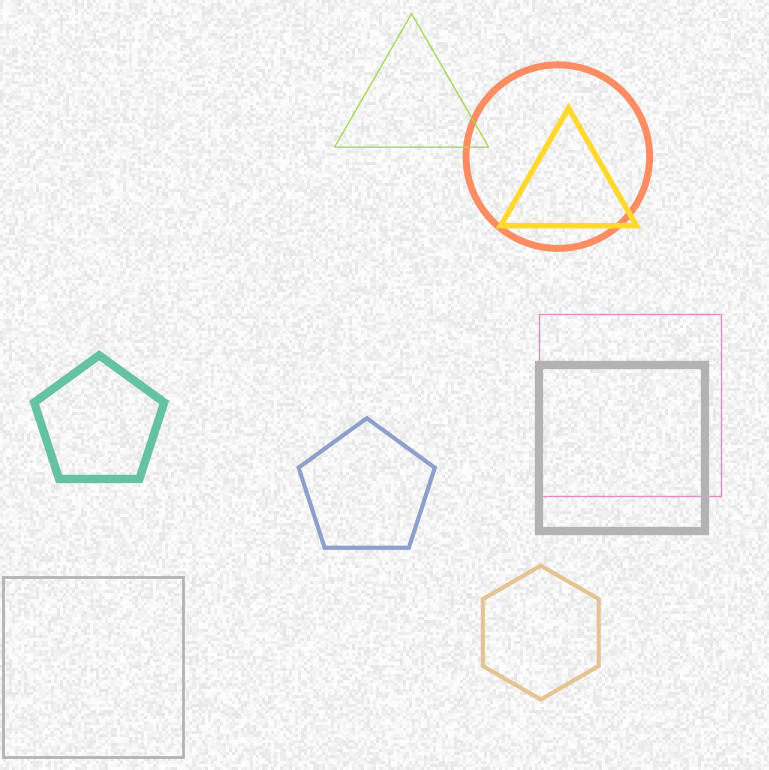[{"shape": "pentagon", "thickness": 3, "radius": 0.44, "center": [0.129, 0.45]}, {"shape": "circle", "thickness": 2.5, "radius": 0.6, "center": [0.724, 0.797]}, {"shape": "pentagon", "thickness": 1.5, "radius": 0.47, "center": [0.476, 0.364]}, {"shape": "square", "thickness": 0.5, "radius": 0.59, "center": [0.818, 0.474]}, {"shape": "triangle", "thickness": 0.5, "radius": 0.58, "center": [0.535, 0.867]}, {"shape": "triangle", "thickness": 2, "radius": 0.51, "center": [0.738, 0.758]}, {"shape": "hexagon", "thickness": 1.5, "radius": 0.43, "center": [0.702, 0.179]}, {"shape": "square", "thickness": 1, "radius": 0.58, "center": [0.12, 0.133]}, {"shape": "square", "thickness": 3, "radius": 0.54, "center": [0.808, 0.418]}]